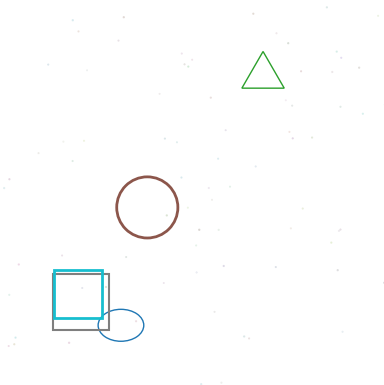[{"shape": "oval", "thickness": 1, "radius": 0.3, "center": [0.314, 0.155]}, {"shape": "triangle", "thickness": 1, "radius": 0.32, "center": [0.683, 0.803]}, {"shape": "circle", "thickness": 2, "radius": 0.4, "center": [0.383, 0.461]}, {"shape": "square", "thickness": 1.5, "radius": 0.36, "center": [0.21, 0.217]}, {"shape": "square", "thickness": 2, "radius": 0.31, "center": [0.202, 0.236]}]